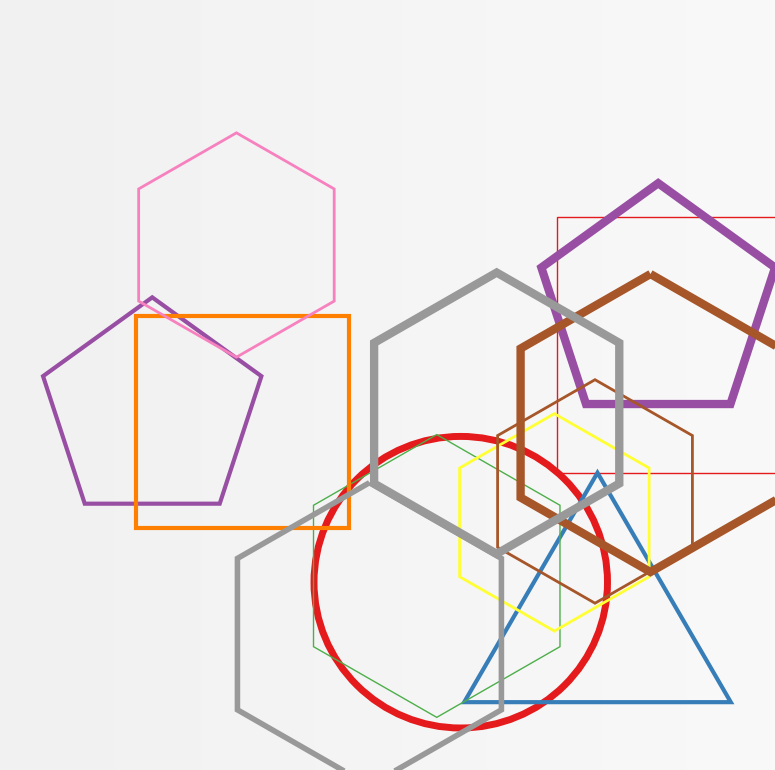[{"shape": "circle", "thickness": 2.5, "radius": 0.95, "center": [0.595, 0.244]}, {"shape": "square", "thickness": 0.5, "radius": 0.83, "center": [0.885, 0.552]}, {"shape": "triangle", "thickness": 1.5, "radius": 0.99, "center": [0.771, 0.187]}, {"shape": "hexagon", "thickness": 0.5, "radius": 0.92, "center": [0.564, 0.252]}, {"shape": "pentagon", "thickness": 1.5, "radius": 0.74, "center": [0.196, 0.466]}, {"shape": "pentagon", "thickness": 3, "radius": 0.79, "center": [0.849, 0.604]}, {"shape": "square", "thickness": 1.5, "radius": 0.69, "center": [0.313, 0.452]}, {"shape": "hexagon", "thickness": 1, "radius": 0.71, "center": [0.715, 0.322]}, {"shape": "hexagon", "thickness": 3, "radius": 0.97, "center": [0.839, 0.451]}, {"shape": "hexagon", "thickness": 1, "radius": 0.73, "center": [0.768, 0.362]}, {"shape": "hexagon", "thickness": 1, "radius": 0.73, "center": [0.305, 0.682]}, {"shape": "hexagon", "thickness": 3, "radius": 0.91, "center": [0.641, 0.463]}, {"shape": "hexagon", "thickness": 2, "radius": 0.98, "center": [0.477, 0.176]}]